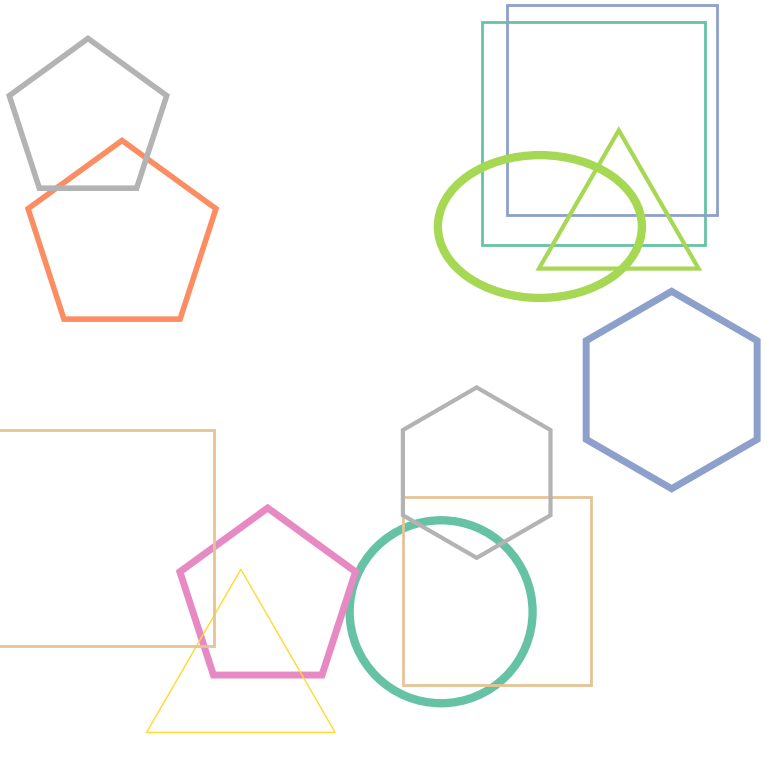[{"shape": "square", "thickness": 1, "radius": 0.72, "center": [0.771, 0.827]}, {"shape": "circle", "thickness": 3, "radius": 0.59, "center": [0.573, 0.206]}, {"shape": "pentagon", "thickness": 2, "radius": 0.64, "center": [0.158, 0.689]}, {"shape": "hexagon", "thickness": 2.5, "radius": 0.64, "center": [0.872, 0.493]}, {"shape": "square", "thickness": 1, "radius": 0.68, "center": [0.795, 0.857]}, {"shape": "pentagon", "thickness": 2.5, "radius": 0.6, "center": [0.348, 0.22]}, {"shape": "oval", "thickness": 3, "radius": 0.66, "center": [0.701, 0.706]}, {"shape": "triangle", "thickness": 1.5, "radius": 0.6, "center": [0.804, 0.711]}, {"shape": "triangle", "thickness": 0.5, "radius": 0.71, "center": [0.313, 0.119]}, {"shape": "square", "thickness": 1, "radius": 0.61, "center": [0.646, 0.232]}, {"shape": "square", "thickness": 1, "radius": 0.7, "center": [0.138, 0.302]}, {"shape": "hexagon", "thickness": 1.5, "radius": 0.55, "center": [0.619, 0.386]}, {"shape": "pentagon", "thickness": 2, "radius": 0.54, "center": [0.114, 0.843]}]